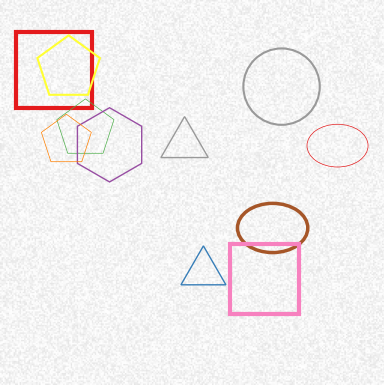[{"shape": "oval", "thickness": 0.5, "radius": 0.4, "center": [0.877, 0.622]}, {"shape": "square", "thickness": 3, "radius": 0.49, "center": [0.14, 0.818]}, {"shape": "triangle", "thickness": 1, "radius": 0.34, "center": [0.528, 0.294]}, {"shape": "pentagon", "thickness": 0.5, "radius": 0.39, "center": [0.222, 0.665]}, {"shape": "hexagon", "thickness": 1, "radius": 0.48, "center": [0.285, 0.624]}, {"shape": "pentagon", "thickness": 0.5, "radius": 0.34, "center": [0.172, 0.635]}, {"shape": "pentagon", "thickness": 1.5, "radius": 0.43, "center": [0.178, 0.823]}, {"shape": "oval", "thickness": 2.5, "radius": 0.46, "center": [0.708, 0.408]}, {"shape": "square", "thickness": 3, "radius": 0.45, "center": [0.687, 0.276]}, {"shape": "triangle", "thickness": 1, "radius": 0.36, "center": [0.479, 0.626]}, {"shape": "circle", "thickness": 1.5, "radius": 0.5, "center": [0.731, 0.775]}]